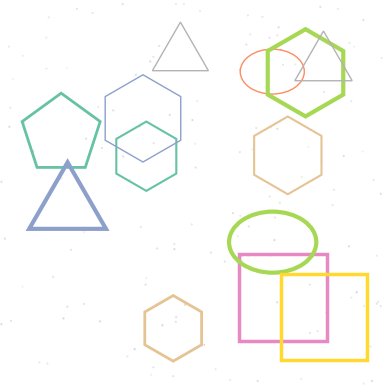[{"shape": "pentagon", "thickness": 2, "radius": 0.53, "center": [0.159, 0.651]}, {"shape": "hexagon", "thickness": 1.5, "radius": 0.45, "center": [0.38, 0.594]}, {"shape": "oval", "thickness": 1, "radius": 0.42, "center": [0.707, 0.814]}, {"shape": "hexagon", "thickness": 1, "radius": 0.57, "center": [0.371, 0.692]}, {"shape": "triangle", "thickness": 3, "radius": 0.58, "center": [0.176, 0.463]}, {"shape": "square", "thickness": 2.5, "radius": 0.57, "center": [0.735, 0.227]}, {"shape": "oval", "thickness": 3, "radius": 0.57, "center": [0.708, 0.371]}, {"shape": "hexagon", "thickness": 3, "radius": 0.57, "center": [0.794, 0.811]}, {"shape": "square", "thickness": 2.5, "radius": 0.56, "center": [0.841, 0.177]}, {"shape": "hexagon", "thickness": 1.5, "radius": 0.5, "center": [0.748, 0.596]}, {"shape": "hexagon", "thickness": 2, "radius": 0.43, "center": [0.45, 0.147]}, {"shape": "triangle", "thickness": 1, "radius": 0.42, "center": [0.469, 0.858]}, {"shape": "triangle", "thickness": 1, "radius": 0.43, "center": [0.84, 0.833]}]